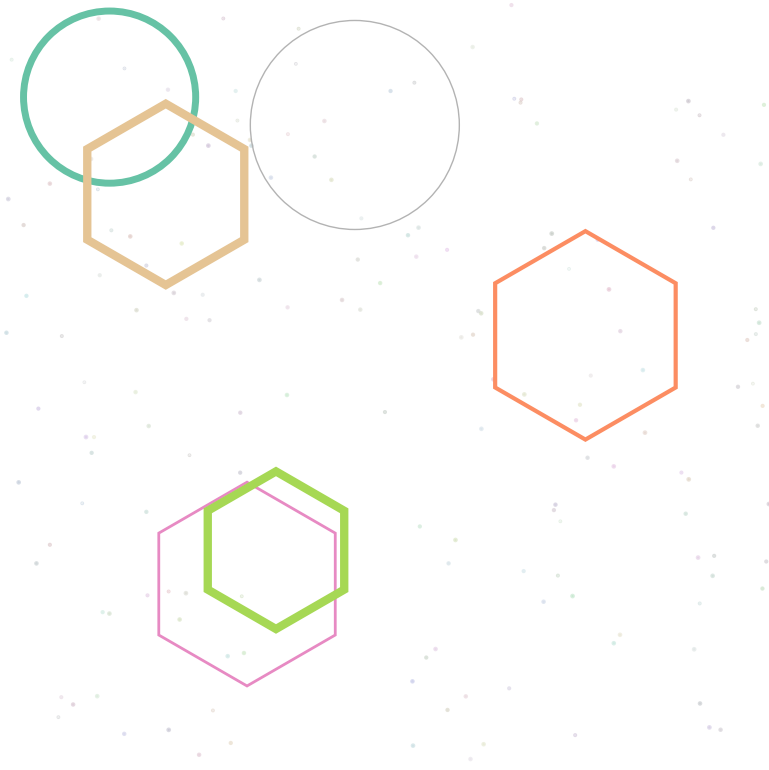[{"shape": "circle", "thickness": 2.5, "radius": 0.56, "center": [0.142, 0.874]}, {"shape": "hexagon", "thickness": 1.5, "radius": 0.68, "center": [0.76, 0.564]}, {"shape": "hexagon", "thickness": 1, "radius": 0.66, "center": [0.321, 0.241]}, {"shape": "hexagon", "thickness": 3, "radius": 0.51, "center": [0.358, 0.285]}, {"shape": "hexagon", "thickness": 3, "radius": 0.59, "center": [0.215, 0.748]}, {"shape": "circle", "thickness": 0.5, "radius": 0.68, "center": [0.461, 0.838]}]